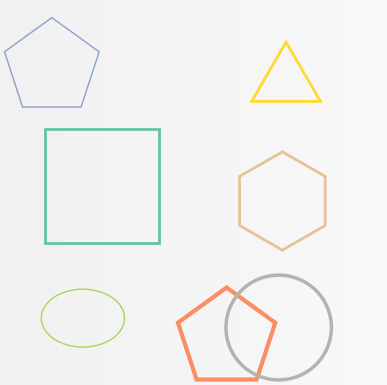[{"shape": "square", "thickness": 2, "radius": 0.74, "center": [0.262, 0.517]}, {"shape": "pentagon", "thickness": 3, "radius": 0.66, "center": [0.585, 0.121]}, {"shape": "pentagon", "thickness": 1, "radius": 0.64, "center": [0.134, 0.826]}, {"shape": "oval", "thickness": 1, "radius": 0.54, "center": [0.214, 0.174]}, {"shape": "triangle", "thickness": 2, "radius": 0.51, "center": [0.738, 0.788]}, {"shape": "hexagon", "thickness": 2, "radius": 0.64, "center": [0.729, 0.478]}, {"shape": "circle", "thickness": 2.5, "radius": 0.68, "center": [0.719, 0.149]}]